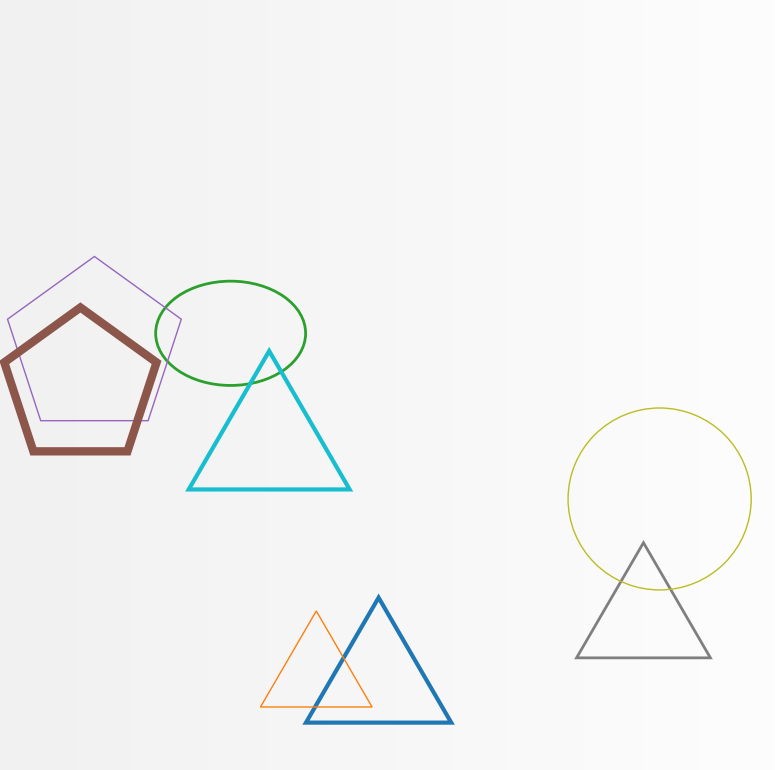[{"shape": "triangle", "thickness": 1.5, "radius": 0.54, "center": [0.489, 0.116]}, {"shape": "triangle", "thickness": 0.5, "radius": 0.42, "center": [0.408, 0.123]}, {"shape": "oval", "thickness": 1, "radius": 0.48, "center": [0.298, 0.567]}, {"shape": "pentagon", "thickness": 0.5, "radius": 0.59, "center": [0.122, 0.549]}, {"shape": "pentagon", "thickness": 3, "radius": 0.52, "center": [0.104, 0.497]}, {"shape": "triangle", "thickness": 1, "radius": 0.5, "center": [0.83, 0.196]}, {"shape": "circle", "thickness": 0.5, "radius": 0.59, "center": [0.851, 0.352]}, {"shape": "triangle", "thickness": 1.5, "radius": 0.6, "center": [0.347, 0.424]}]